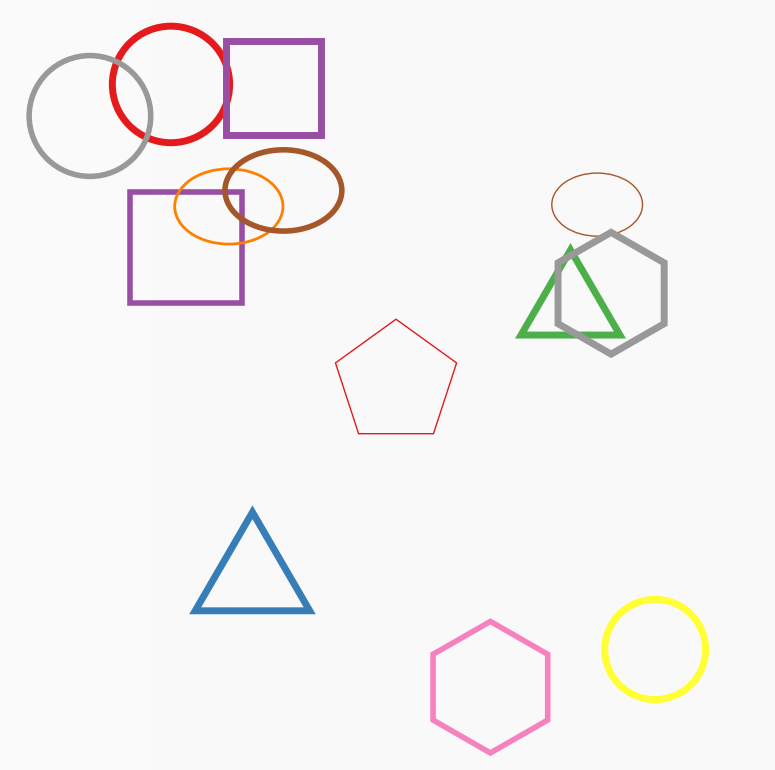[{"shape": "circle", "thickness": 2.5, "radius": 0.38, "center": [0.221, 0.89]}, {"shape": "pentagon", "thickness": 0.5, "radius": 0.41, "center": [0.511, 0.503]}, {"shape": "triangle", "thickness": 2.5, "radius": 0.43, "center": [0.326, 0.249]}, {"shape": "triangle", "thickness": 2.5, "radius": 0.37, "center": [0.736, 0.602]}, {"shape": "square", "thickness": 2.5, "radius": 0.31, "center": [0.353, 0.886]}, {"shape": "square", "thickness": 2, "radius": 0.36, "center": [0.24, 0.678]}, {"shape": "oval", "thickness": 1, "radius": 0.35, "center": [0.295, 0.732]}, {"shape": "circle", "thickness": 2.5, "radius": 0.33, "center": [0.845, 0.157]}, {"shape": "oval", "thickness": 0.5, "radius": 0.29, "center": [0.771, 0.734]}, {"shape": "oval", "thickness": 2, "radius": 0.38, "center": [0.366, 0.753]}, {"shape": "hexagon", "thickness": 2, "radius": 0.43, "center": [0.633, 0.108]}, {"shape": "circle", "thickness": 2, "radius": 0.39, "center": [0.116, 0.849]}, {"shape": "hexagon", "thickness": 2.5, "radius": 0.4, "center": [0.789, 0.619]}]